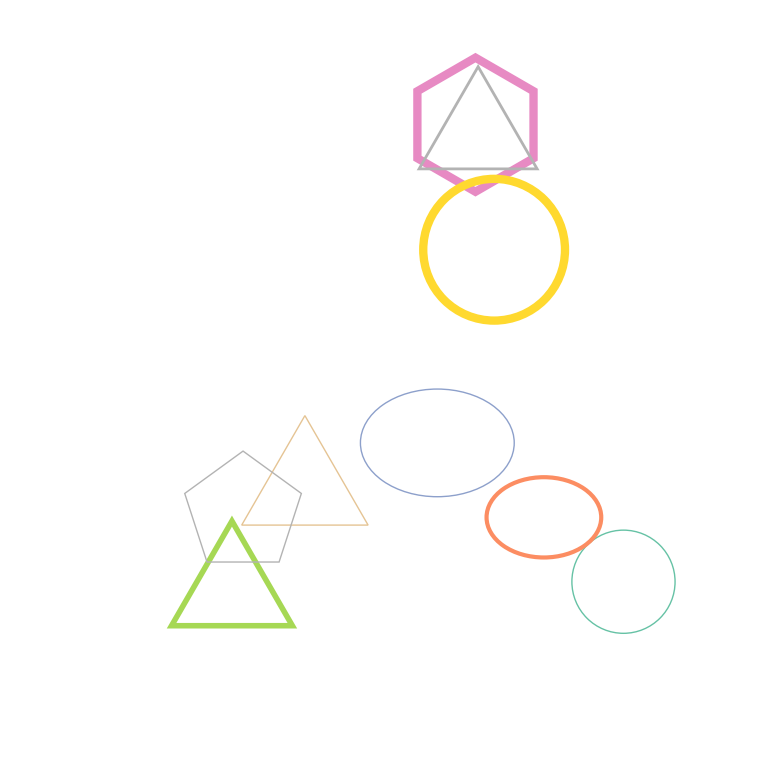[{"shape": "circle", "thickness": 0.5, "radius": 0.33, "center": [0.81, 0.245]}, {"shape": "oval", "thickness": 1.5, "radius": 0.37, "center": [0.706, 0.328]}, {"shape": "oval", "thickness": 0.5, "radius": 0.5, "center": [0.568, 0.425]}, {"shape": "hexagon", "thickness": 3, "radius": 0.44, "center": [0.617, 0.838]}, {"shape": "triangle", "thickness": 2, "radius": 0.45, "center": [0.301, 0.233]}, {"shape": "circle", "thickness": 3, "radius": 0.46, "center": [0.642, 0.676]}, {"shape": "triangle", "thickness": 0.5, "radius": 0.47, "center": [0.396, 0.365]}, {"shape": "triangle", "thickness": 1, "radius": 0.44, "center": [0.621, 0.825]}, {"shape": "pentagon", "thickness": 0.5, "radius": 0.4, "center": [0.316, 0.335]}]